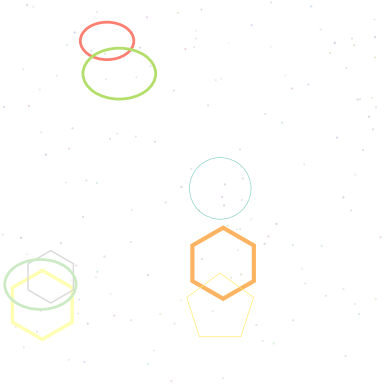[{"shape": "circle", "thickness": 0.5, "radius": 0.4, "center": [0.572, 0.511]}, {"shape": "hexagon", "thickness": 2.5, "radius": 0.45, "center": [0.11, 0.208]}, {"shape": "oval", "thickness": 2, "radius": 0.35, "center": [0.278, 0.894]}, {"shape": "hexagon", "thickness": 3, "radius": 0.46, "center": [0.58, 0.316]}, {"shape": "oval", "thickness": 2, "radius": 0.47, "center": [0.31, 0.809]}, {"shape": "hexagon", "thickness": 1, "radius": 0.34, "center": [0.132, 0.281]}, {"shape": "oval", "thickness": 2, "radius": 0.46, "center": [0.105, 0.261]}, {"shape": "pentagon", "thickness": 0.5, "radius": 0.46, "center": [0.572, 0.199]}]